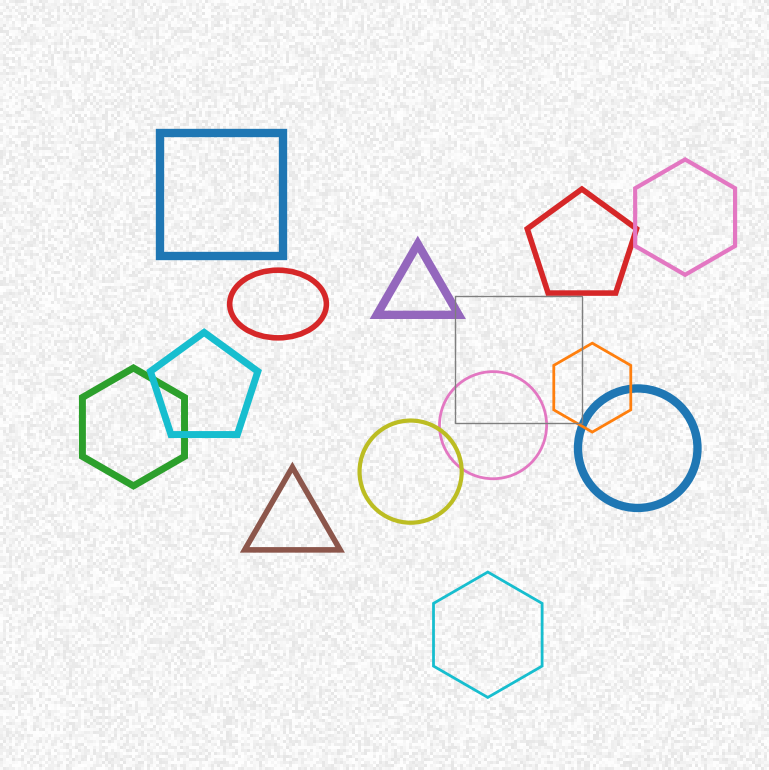[{"shape": "square", "thickness": 3, "radius": 0.4, "center": [0.287, 0.748]}, {"shape": "circle", "thickness": 3, "radius": 0.39, "center": [0.828, 0.418]}, {"shape": "hexagon", "thickness": 1, "radius": 0.29, "center": [0.769, 0.497]}, {"shape": "hexagon", "thickness": 2.5, "radius": 0.38, "center": [0.173, 0.446]}, {"shape": "pentagon", "thickness": 2, "radius": 0.37, "center": [0.756, 0.68]}, {"shape": "oval", "thickness": 2, "radius": 0.31, "center": [0.361, 0.605]}, {"shape": "triangle", "thickness": 3, "radius": 0.31, "center": [0.543, 0.622]}, {"shape": "triangle", "thickness": 2, "radius": 0.36, "center": [0.38, 0.322]}, {"shape": "circle", "thickness": 1, "radius": 0.35, "center": [0.64, 0.448]}, {"shape": "hexagon", "thickness": 1.5, "radius": 0.37, "center": [0.89, 0.718]}, {"shape": "square", "thickness": 0.5, "radius": 0.41, "center": [0.673, 0.533]}, {"shape": "circle", "thickness": 1.5, "radius": 0.33, "center": [0.533, 0.387]}, {"shape": "hexagon", "thickness": 1, "radius": 0.41, "center": [0.634, 0.176]}, {"shape": "pentagon", "thickness": 2.5, "radius": 0.37, "center": [0.265, 0.495]}]